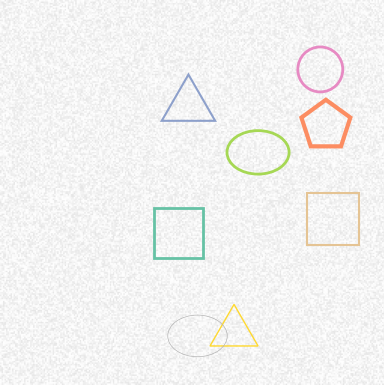[{"shape": "square", "thickness": 2, "radius": 0.32, "center": [0.464, 0.395]}, {"shape": "pentagon", "thickness": 3, "radius": 0.33, "center": [0.846, 0.674]}, {"shape": "triangle", "thickness": 1.5, "radius": 0.4, "center": [0.489, 0.726]}, {"shape": "circle", "thickness": 2, "radius": 0.29, "center": [0.832, 0.82]}, {"shape": "oval", "thickness": 2, "radius": 0.4, "center": [0.67, 0.604]}, {"shape": "triangle", "thickness": 1, "radius": 0.36, "center": [0.608, 0.137]}, {"shape": "square", "thickness": 1.5, "radius": 0.33, "center": [0.865, 0.431]}, {"shape": "oval", "thickness": 0.5, "radius": 0.39, "center": [0.513, 0.127]}]